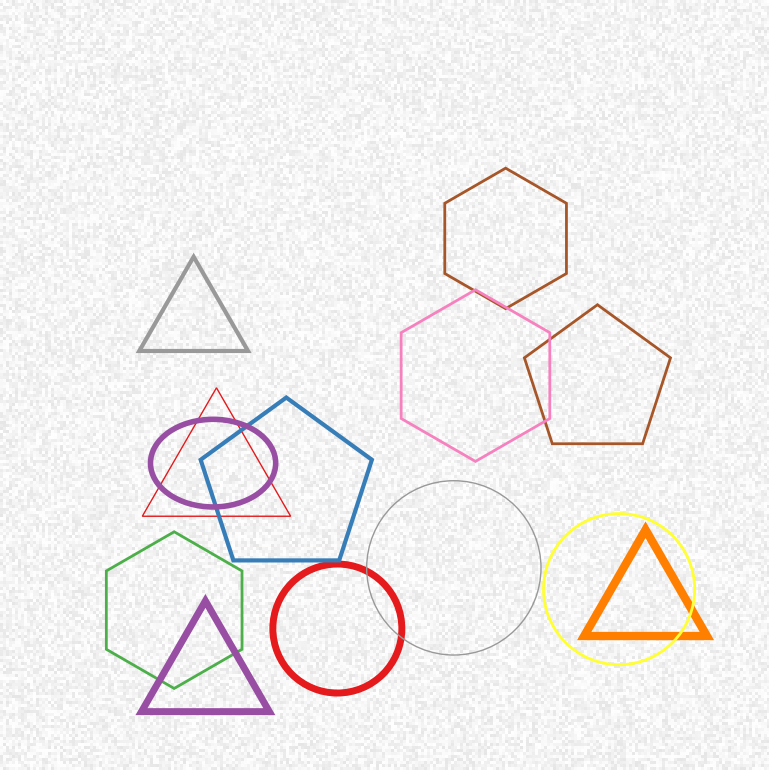[{"shape": "triangle", "thickness": 0.5, "radius": 0.56, "center": [0.281, 0.385]}, {"shape": "circle", "thickness": 2.5, "radius": 0.42, "center": [0.438, 0.184]}, {"shape": "pentagon", "thickness": 1.5, "radius": 0.58, "center": [0.372, 0.367]}, {"shape": "hexagon", "thickness": 1, "radius": 0.51, "center": [0.226, 0.208]}, {"shape": "triangle", "thickness": 2.5, "radius": 0.48, "center": [0.267, 0.124]}, {"shape": "oval", "thickness": 2, "radius": 0.41, "center": [0.277, 0.399]}, {"shape": "triangle", "thickness": 3, "radius": 0.46, "center": [0.838, 0.22]}, {"shape": "circle", "thickness": 1, "radius": 0.49, "center": [0.804, 0.235]}, {"shape": "hexagon", "thickness": 1, "radius": 0.46, "center": [0.657, 0.69]}, {"shape": "pentagon", "thickness": 1, "radius": 0.5, "center": [0.776, 0.504]}, {"shape": "hexagon", "thickness": 1, "radius": 0.56, "center": [0.618, 0.512]}, {"shape": "triangle", "thickness": 1.5, "radius": 0.41, "center": [0.251, 0.585]}, {"shape": "circle", "thickness": 0.5, "radius": 0.57, "center": [0.589, 0.263]}]